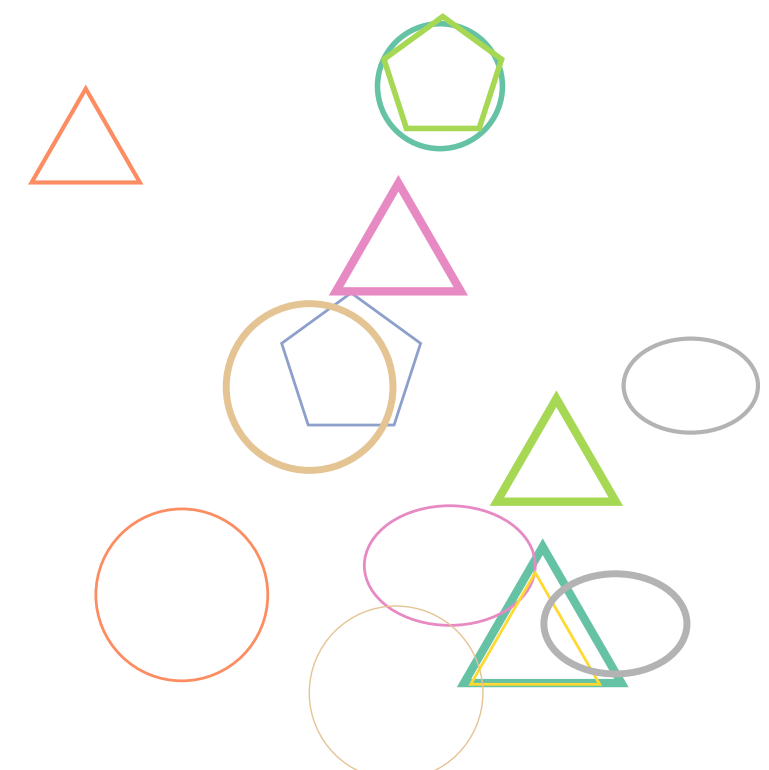[{"shape": "triangle", "thickness": 3, "radius": 0.59, "center": [0.705, 0.172]}, {"shape": "circle", "thickness": 2, "radius": 0.41, "center": [0.571, 0.888]}, {"shape": "triangle", "thickness": 1.5, "radius": 0.41, "center": [0.111, 0.804]}, {"shape": "circle", "thickness": 1, "radius": 0.56, "center": [0.236, 0.227]}, {"shape": "pentagon", "thickness": 1, "radius": 0.47, "center": [0.456, 0.525]}, {"shape": "oval", "thickness": 1, "radius": 0.55, "center": [0.584, 0.266]}, {"shape": "triangle", "thickness": 3, "radius": 0.47, "center": [0.517, 0.668]}, {"shape": "triangle", "thickness": 3, "radius": 0.45, "center": [0.723, 0.393]}, {"shape": "pentagon", "thickness": 2, "radius": 0.4, "center": [0.575, 0.898]}, {"shape": "triangle", "thickness": 1, "radius": 0.48, "center": [0.695, 0.16]}, {"shape": "circle", "thickness": 2.5, "radius": 0.54, "center": [0.402, 0.497]}, {"shape": "circle", "thickness": 0.5, "radius": 0.56, "center": [0.514, 0.1]}, {"shape": "oval", "thickness": 1.5, "radius": 0.44, "center": [0.897, 0.499]}, {"shape": "oval", "thickness": 2.5, "radius": 0.46, "center": [0.799, 0.19]}]